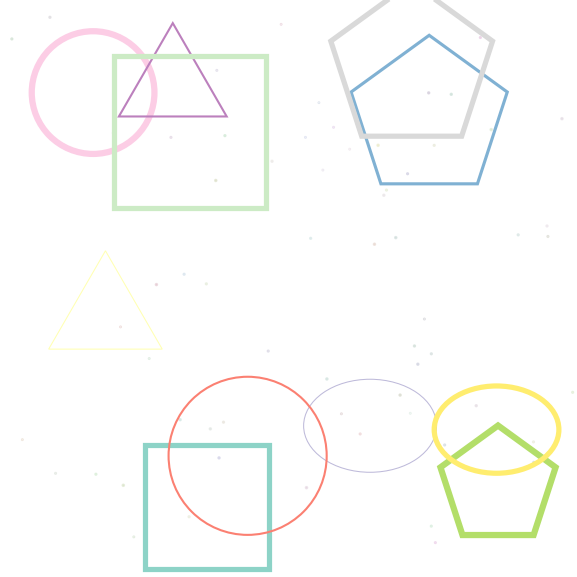[{"shape": "square", "thickness": 2.5, "radius": 0.54, "center": [0.358, 0.121]}, {"shape": "triangle", "thickness": 0.5, "radius": 0.57, "center": [0.183, 0.451]}, {"shape": "oval", "thickness": 0.5, "radius": 0.58, "center": [0.641, 0.262]}, {"shape": "circle", "thickness": 1, "radius": 0.68, "center": [0.429, 0.21]}, {"shape": "pentagon", "thickness": 1.5, "radius": 0.71, "center": [0.743, 0.796]}, {"shape": "pentagon", "thickness": 3, "radius": 0.52, "center": [0.862, 0.157]}, {"shape": "circle", "thickness": 3, "radius": 0.53, "center": [0.161, 0.839]}, {"shape": "pentagon", "thickness": 2.5, "radius": 0.74, "center": [0.713, 0.882]}, {"shape": "triangle", "thickness": 1, "radius": 0.54, "center": [0.299, 0.851]}, {"shape": "square", "thickness": 2.5, "radius": 0.66, "center": [0.33, 0.77]}, {"shape": "oval", "thickness": 2.5, "radius": 0.54, "center": [0.86, 0.255]}]